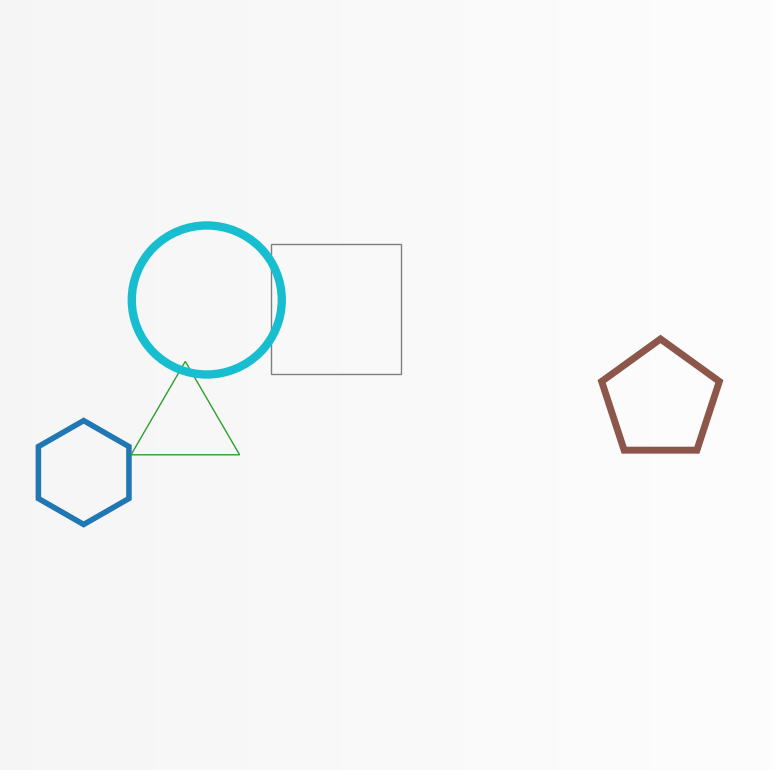[{"shape": "hexagon", "thickness": 2, "radius": 0.34, "center": [0.108, 0.386]}, {"shape": "triangle", "thickness": 0.5, "radius": 0.4, "center": [0.239, 0.45]}, {"shape": "pentagon", "thickness": 2.5, "radius": 0.4, "center": [0.852, 0.48]}, {"shape": "square", "thickness": 0.5, "radius": 0.42, "center": [0.433, 0.599]}, {"shape": "circle", "thickness": 3, "radius": 0.48, "center": [0.267, 0.61]}]